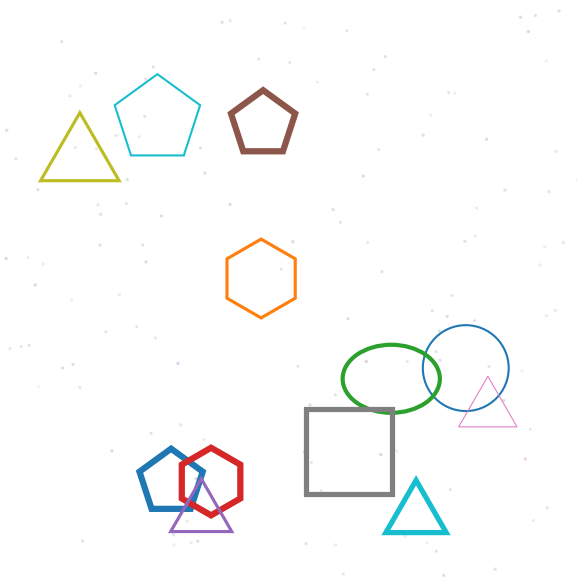[{"shape": "pentagon", "thickness": 3, "radius": 0.29, "center": [0.296, 0.165]}, {"shape": "circle", "thickness": 1, "radius": 0.37, "center": [0.807, 0.362]}, {"shape": "hexagon", "thickness": 1.5, "radius": 0.34, "center": [0.452, 0.517]}, {"shape": "oval", "thickness": 2, "radius": 0.42, "center": [0.677, 0.343]}, {"shape": "hexagon", "thickness": 3, "radius": 0.29, "center": [0.365, 0.165]}, {"shape": "triangle", "thickness": 1.5, "radius": 0.31, "center": [0.348, 0.109]}, {"shape": "pentagon", "thickness": 3, "radius": 0.29, "center": [0.456, 0.784]}, {"shape": "triangle", "thickness": 0.5, "radius": 0.29, "center": [0.845, 0.289]}, {"shape": "square", "thickness": 2.5, "radius": 0.37, "center": [0.605, 0.217]}, {"shape": "triangle", "thickness": 1.5, "radius": 0.39, "center": [0.138, 0.725]}, {"shape": "triangle", "thickness": 2.5, "radius": 0.3, "center": [0.72, 0.107]}, {"shape": "pentagon", "thickness": 1, "radius": 0.39, "center": [0.273, 0.793]}]